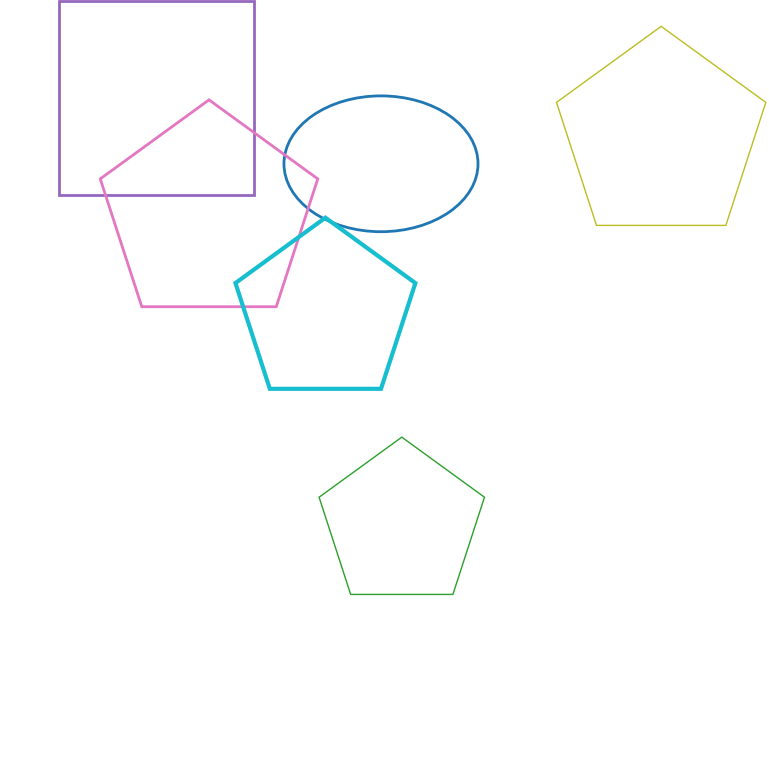[{"shape": "oval", "thickness": 1, "radius": 0.63, "center": [0.495, 0.787]}, {"shape": "pentagon", "thickness": 0.5, "radius": 0.56, "center": [0.522, 0.319]}, {"shape": "square", "thickness": 1, "radius": 0.63, "center": [0.203, 0.873]}, {"shape": "pentagon", "thickness": 1, "radius": 0.74, "center": [0.271, 0.722]}, {"shape": "pentagon", "thickness": 0.5, "radius": 0.71, "center": [0.859, 0.823]}, {"shape": "pentagon", "thickness": 1.5, "radius": 0.61, "center": [0.423, 0.594]}]